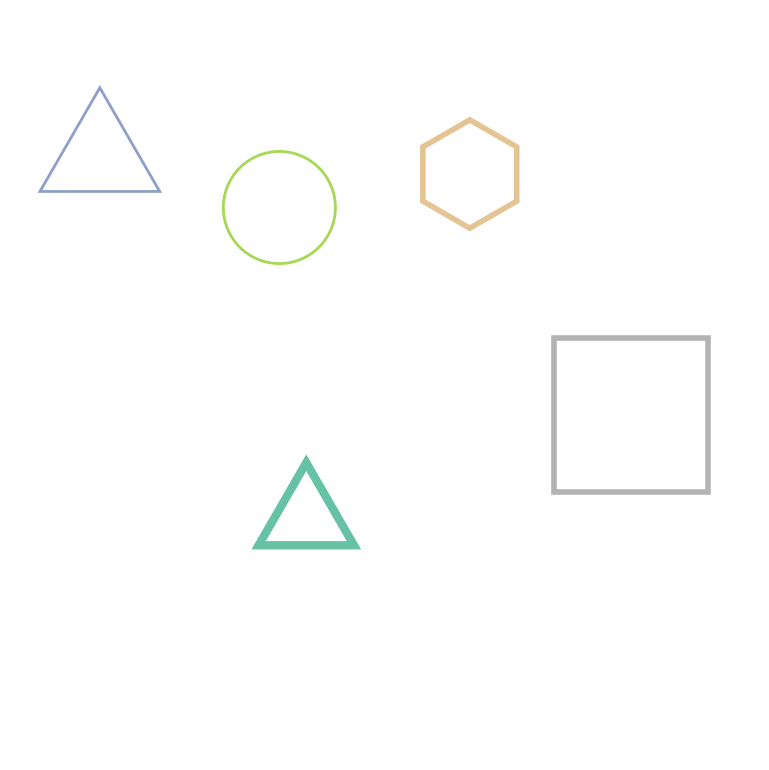[{"shape": "triangle", "thickness": 3, "radius": 0.36, "center": [0.398, 0.328]}, {"shape": "triangle", "thickness": 1, "radius": 0.45, "center": [0.13, 0.796]}, {"shape": "circle", "thickness": 1, "radius": 0.36, "center": [0.363, 0.731]}, {"shape": "hexagon", "thickness": 2, "radius": 0.35, "center": [0.61, 0.774]}, {"shape": "square", "thickness": 2, "radius": 0.5, "center": [0.819, 0.461]}]